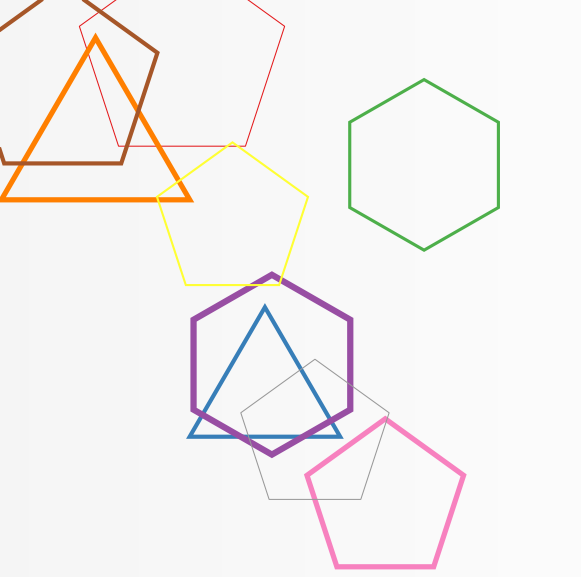[{"shape": "pentagon", "thickness": 0.5, "radius": 0.93, "center": [0.313, 0.896]}, {"shape": "triangle", "thickness": 2, "radius": 0.75, "center": [0.456, 0.318]}, {"shape": "hexagon", "thickness": 1.5, "radius": 0.74, "center": [0.73, 0.714]}, {"shape": "hexagon", "thickness": 3, "radius": 0.78, "center": [0.468, 0.368]}, {"shape": "triangle", "thickness": 2.5, "radius": 0.94, "center": [0.164, 0.747]}, {"shape": "pentagon", "thickness": 1, "radius": 0.68, "center": [0.4, 0.616]}, {"shape": "pentagon", "thickness": 2, "radius": 0.86, "center": [0.108, 0.855]}, {"shape": "pentagon", "thickness": 2.5, "radius": 0.71, "center": [0.663, 0.132]}, {"shape": "pentagon", "thickness": 0.5, "radius": 0.67, "center": [0.542, 0.243]}]